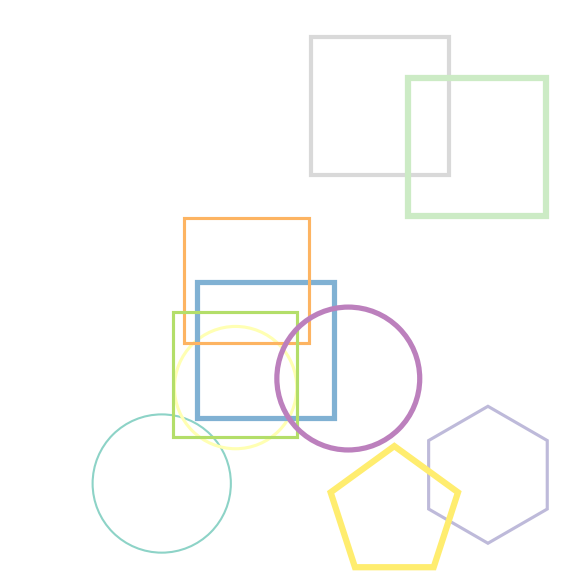[{"shape": "circle", "thickness": 1, "radius": 0.6, "center": [0.28, 0.162]}, {"shape": "circle", "thickness": 1.5, "radius": 0.53, "center": [0.408, 0.328]}, {"shape": "hexagon", "thickness": 1.5, "radius": 0.59, "center": [0.845, 0.177]}, {"shape": "square", "thickness": 2.5, "radius": 0.59, "center": [0.46, 0.393]}, {"shape": "square", "thickness": 1.5, "radius": 0.54, "center": [0.427, 0.513]}, {"shape": "square", "thickness": 1.5, "radius": 0.54, "center": [0.407, 0.35]}, {"shape": "square", "thickness": 2, "radius": 0.6, "center": [0.659, 0.815]}, {"shape": "circle", "thickness": 2.5, "radius": 0.62, "center": [0.603, 0.344]}, {"shape": "square", "thickness": 3, "radius": 0.6, "center": [0.825, 0.744]}, {"shape": "pentagon", "thickness": 3, "radius": 0.58, "center": [0.683, 0.111]}]